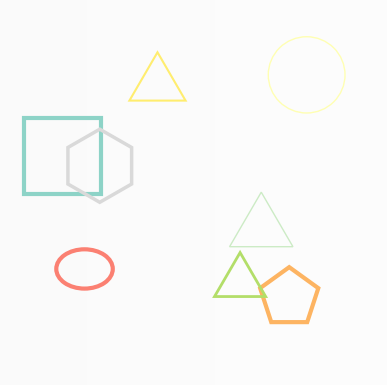[{"shape": "square", "thickness": 3, "radius": 0.49, "center": [0.161, 0.594]}, {"shape": "circle", "thickness": 1, "radius": 0.5, "center": [0.791, 0.806]}, {"shape": "oval", "thickness": 3, "radius": 0.36, "center": [0.218, 0.301]}, {"shape": "pentagon", "thickness": 3, "radius": 0.39, "center": [0.746, 0.227]}, {"shape": "triangle", "thickness": 2, "radius": 0.38, "center": [0.62, 0.268]}, {"shape": "hexagon", "thickness": 2.5, "radius": 0.47, "center": [0.257, 0.569]}, {"shape": "triangle", "thickness": 1, "radius": 0.47, "center": [0.674, 0.406]}, {"shape": "triangle", "thickness": 1.5, "radius": 0.42, "center": [0.406, 0.781]}]